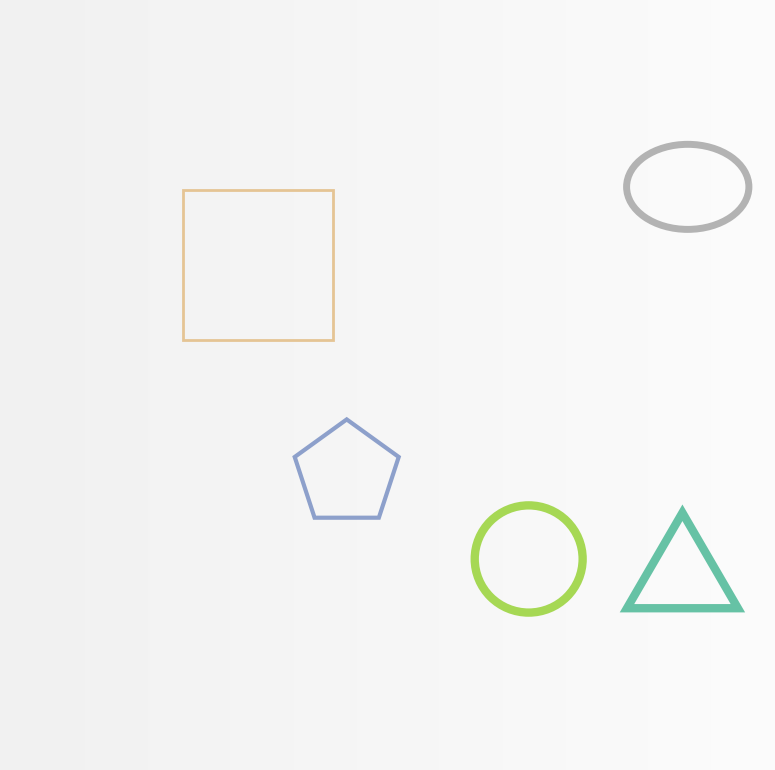[{"shape": "triangle", "thickness": 3, "radius": 0.41, "center": [0.881, 0.251]}, {"shape": "pentagon", "thickness": 1.5, "radius": 0.35, "center": [0.447, 0.385]}, {"shape": "circle", "thickness": 3, "radius": 0.35, "center": [0.682, 0.274]}, {"shape": "square", "thickness": 1, "radius": 0.49, "center": [0.333, 0.656]}, {"shape": "oval", "thickness": 2.5, "radius": 0.39, "center": [0.887, 0.757]}]